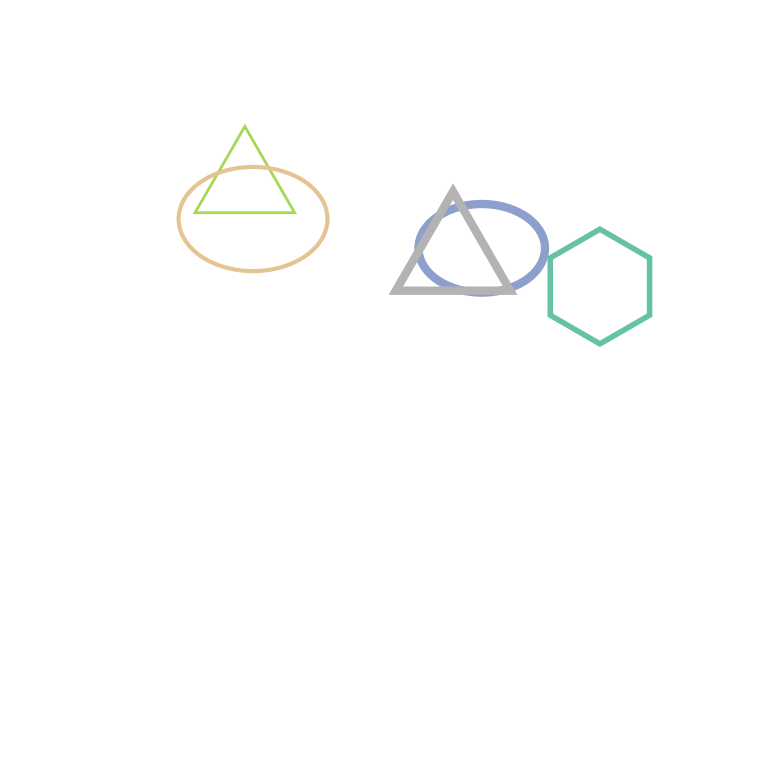[{"shape": "hexagon", "thickness": 2, "radius": 0.37, "center": [0.779, 0.628]}, {"shape": "oval", "thickness": 3, "radius": 0.41, "center": [0.626, 0.678]}, {"shape": "triangle", "thickness": 1, "radius": 0.37, "center": [0.318, 0.761]}, {"shape": "oval", "thickness": 1.5, "radius": 0.48, "center": [0.329, 0.716]}, {"shape": "triangle", "thickness": 3, "radius": 0.43, "center": [0.588, 0.665]}]